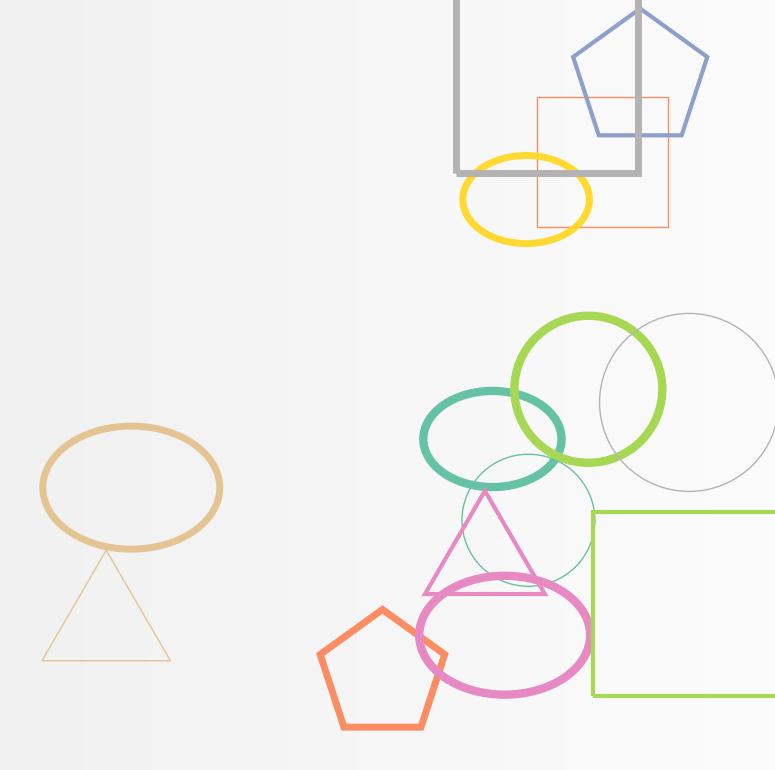[{"shape": "circle", "thickness": 0.5, "radius": 0.43, "center": [0.682, 0.324]}, {"shape": "oval", "thickness": 3, "radius": 0.45, "center": [0.635, 0.43]}, {"shape": "pentagon", "thickness": 2.5, "radius": 0.42, "center": [0.493, 0.124]}, {"shape": "square", "thickness": 0.5, "radius": 0.42, "center": [0.777, 0.789]}, {"shape": "pentagon", "thickness": 1.5, "radius": 0.45, "center": [0.826, 0.898]}, {"shape": "oval", "thickness": 3, "radius": 0.55, "center": [0.651, 0.175]}, {"shape": "triangle", "thickness": 1.5, "radius": 0.45, "center": [0.626, 0.273]}, {"shape": "circle", "thickness": 3, "radius": 0.48, "center": [0.759, 0.494]}, {"shape": "square", "thickness": 1.5, "radius": 0.59, "center": [0.884, 0.216]}, {"shape": "oval", "thickness": 2.5, "radius": 0.41, "center": [0.679, 0.741]}, {"shape": "oval", "thickness": 2.5, "radius": 0.57, "center": [0.169, 0.367]}, {"shape": "triangle", "thickness": 0.5, "radius": 0.48, "center": [0.137, 0.19]}, {"shape": "circle", "thickness": 0.5, "radius": 0.58, "center": [0.889, 0.477]}, {"shape": "square", "thickness": 2.5, "radius": 0.58, "center": [0.706, 0.892]}]